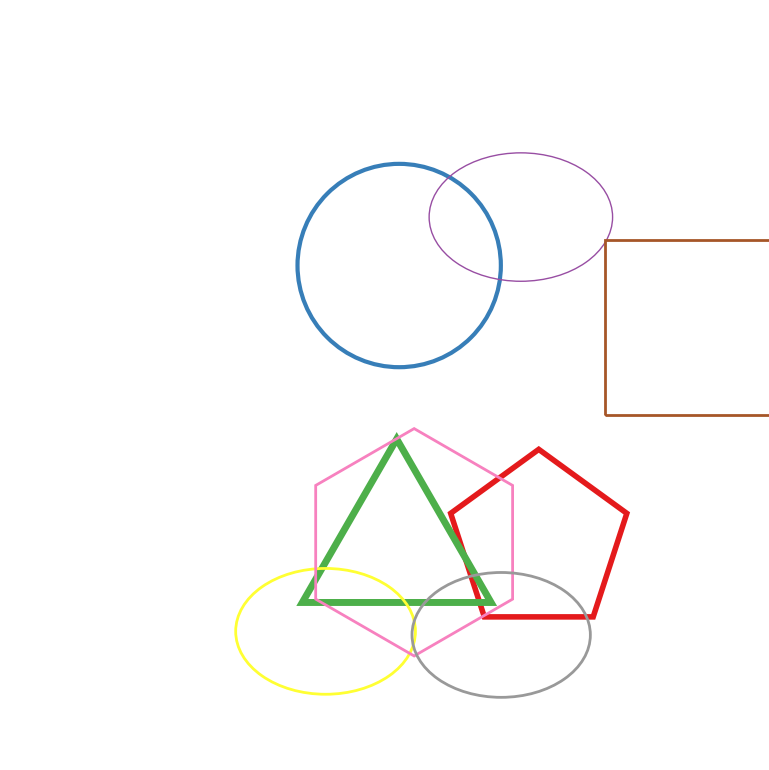[{"shape": "pentagon", "thickness": 2, "radius": 0.6, "center": [0.7, 0.296]}, {"shape": "circle", "thickness": 1.5, "radius": 0.66, "center": [0.518, 0.655]}, {"shape": "triangle", "thickness": 2.5, "radius": 0.71, "center": [0.515, 0.288]}, {"shape": "oval", "thickness": 0.5, "radius": 0.6, "center": [0.676, 0.718]}, {"shape": "oval", "thickness": 1, "radius": 0.58, "center": [0.423, 0.18]}, {"shape": "square", "thickness": 1, "radius": 0.57, "center": [0.899, 0.574]}, {"shape": "hexagon", "thickness": 1, "radius": 0.74, "center": [0.538, 0.296]}, {"shape": "oval", "thickness": 1, "radius": 0.58, "center": [0.651, 0.175]}]